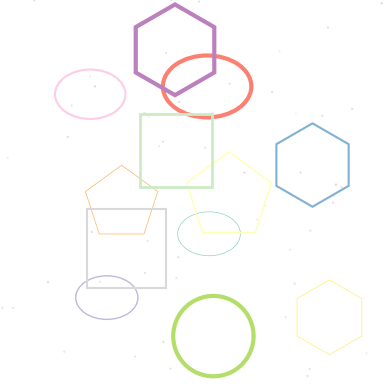[{"shape": "oval", "thickness": 0.5, "radius": 0.41, "center": [0.543, 0.393]}, {"shape": "pentagon", "thickness": 1, "radius": 0.58, "center": [0.595, 0.49]}, {"shape": "oval", "thickness": 1, "radius": 0.4, "center": [0.277, 0.227]}, {"shape": "oval", "thickness": 3, "radius": 0.57, "center": [0.538, 0.776]}, {"shape": "hexagon", "thickness": 1.5, "radius": 0.54, "center": [0.812, 0.571]}, {"shape": "pentagon", "thickness": 0.5, "radius": 0.49, "center": [0.316, 0.472]}, {"shape": "circle", "thickness": 3, "radius": 0.52, "center": [0.554, 0.127]}, {"shape": "oval", "thickness": 1.5, "radius": 0.46, "center": [0.234, 0.755]}, {"shape": "square", "thickness": 1.5, "radius": 0.51, "center": [0.329, 0.355]}, {"shape": "hexagon", "thickness": 3, "radius": 0.59, "center": [0.455, 0.871]}, {"shape": "square", "thickness": 2, "radius": 0.47, "center": [0.458, 0.609]}, {"shape": "hexagon", "thickness": 0.5, "radius": 0.49, "center": [0.856, 0.176]}]